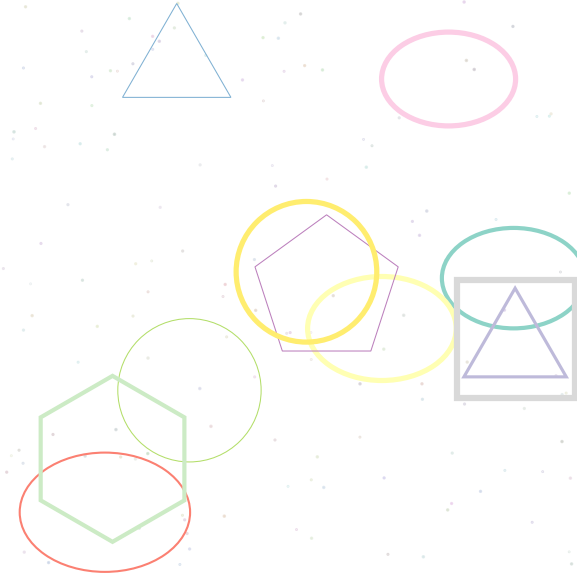[{"shape": "oval", "thickness": 2, "radius": 0.62, "center": [0.889, 0.517]}, {"shape": "oval", "thickness": 2.5, "radius": 0.64, "center": [0.661, 0.43]}, {"shape": "triangle", "thickness": 1.5, "radius": 0.51, "center": [0.892, 0.398]}, {"shape": "oval", "thickness": 1, "radius": 0.74, "center": [0.182, 0.112]}, {"shape": "triangle", "thickness": 0.5, "radius": 0.54, "center": [0.306, 0.885]}, {"shape": "circle", "thickness": 0.5, "radius": 0.62, "center": [0.328, 0.323]}, {"shape": "oval", "thickness": 2.5, "radius": 0.58, "center": [0.777, 0.862]}, {"shape": "square", "thickness": 3, "radius": 0.51, "center": [0.894, 0.412]}, {"shape": "pentagon", "thickness": 0.5, "radius": 0.65, "center": [0.566, 0.497]}, {"shape": "hexagon", "thickness": 2, "radius": 0.72, "center": [0.195, 0.205]}, {"shape": "circle", "thickness": 2.5, "radius": 0.61, "center": [0.531, 0.529]}]